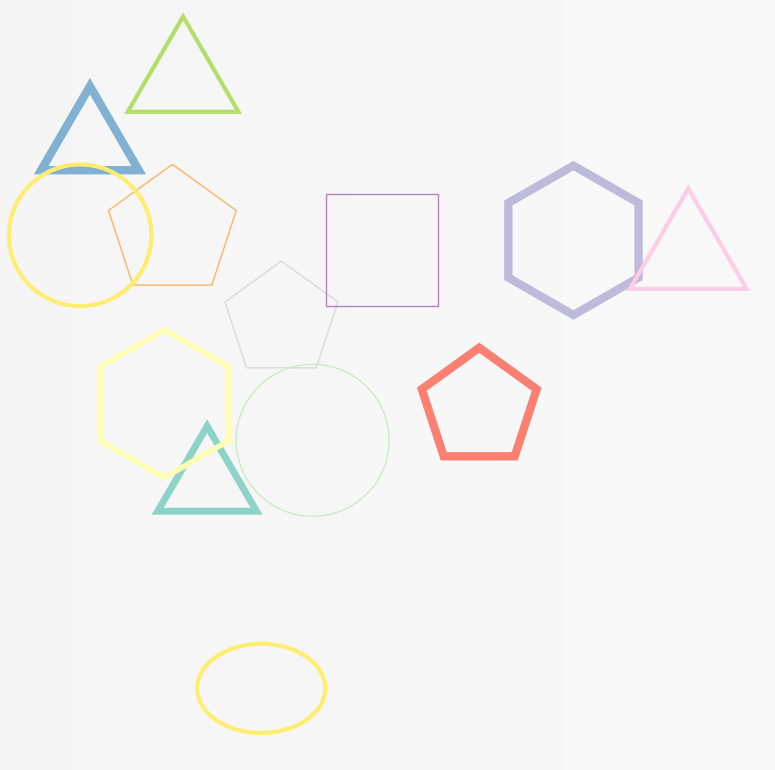[{"shape": "triangle", "thickness": 2.5, "radius": 0.37, "center": [0.267, 0.373]}, {"shape": "hexagon", "thickness": 2, "radius": 0.48, "center": [0.212, 0.476]}, {"shape": "hexagon", "thickness": 3, "radius": 0.48, "center": [0.74, 0.688]}, {"shape": "pentagon", "thickness": 3, "radius": 0.39, "center": [0.618, 0.47]}, {"shape": "triangle", "thickness": 3, "radius": 0.36, "center": [0.116, 0.815]}, {"shape": "pentagon", "thickness": 0.5, "radius": 0.43, "center": [0.222, 0.7]}, {"shape": "triangle", "thickness": 1.5, "radius": 0.41, "center": [0.236, 0.896]}, {"shape": "triangle", "thickness": 1.5, "radius": 0.43, "center": [0.888, 0.668]}, {"shape": "pentagon", "thickness": 0.5, "radius": 0.38, "center": [0.363, 0.584]}, {"shape": "square", "thickness": 0.5, "radius": 0.36, "center": [0.493, 0.675]}, {"shape": "circle", "thickness": 0.5, "radius": 0.49, "center": [0.403, 0.428]}, {"shape": "oval", "thickness": 1.5, "radius": 0.41, "center": [0.337, 0.106]}, {"shape": "circle", "thickness": 1.5, "radius": 0.46, "center": [0.103, 0.694]}]